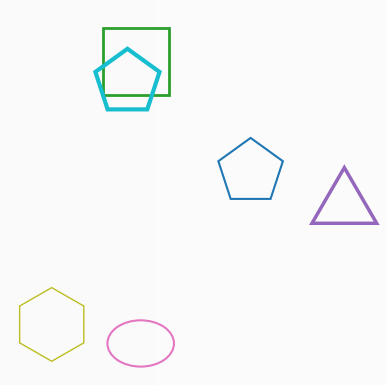[{"shape": "pentagon", "thickness": 1.5, "radius": 0.44, "center": [0.647, 0.554]}, {"shape": "square", "thickness": 2, "radius": 0.43, "center": [0.351, 0.84]}, {"shape": "triangle", "thickness": 2.5, "radius": 0.48, "center": [0.889, 0.468]}, {"shape": "oval", "thickness": 1.5, "radius": 0.43, "center": [0.363, 0.108]}, {"shape": "hexagon", "thickness": 1, "radius": 0.48, "center": [0.133, 0.157]}, {"shape": "pentagon", "thickness": 3, "radius": 0.44, "center": [0.329, 0.786]}]